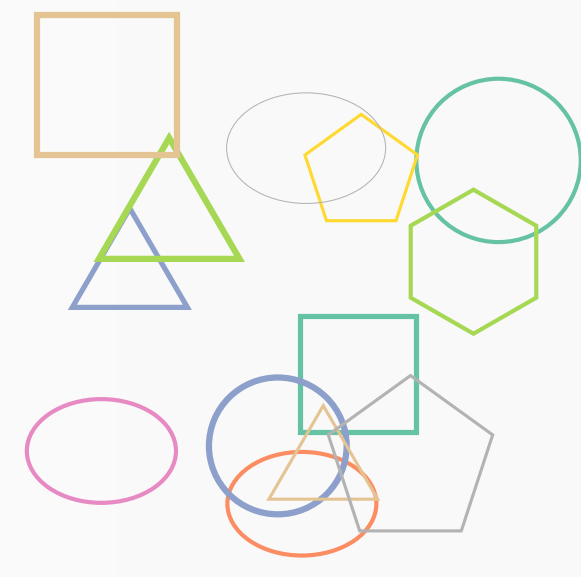[{"shape": "square", "thickness": 2.5, "radius": 0.5, "center": [0.616, 0.351]}, {"shape": "circle", "thickness": 2, "radius": 0.71, "center": [0.858, 0.721]}, {"shape": "oval", "thickness": 2, "radius": 0.64, "center": [0.519, 0.127]}, {"shape": "circle", "thickness": 3, "radius": 0.59, "center": [0.478, 0.227]}, {"shape": "triangle", "thickness": 2.5, "radius": 0.57, "center": [0.223, 0.524]}, {"shape": "oval", "thickness": 2, "radius": 0.64, "center": [0.174, 0.218]}, {"shape": "hexagon", "thickness": 2, "radius": 0.62, "center": [0.815, 0.546]}, {"shape": "triangle", "thickness": 3, "radius": 0.7, "center": [0.291, 0.621]}, {"shape": "pentagon", "thickness": 1.5, "radius": 0.51, "center": [0.621, 0.699]}, {"shape": "square", "thickness": 3, "radius": 0.6, "center": [0.184, 0.852]}, {"shape": "triangle", "thickness": 1.5, "radius": 0.54, "center": [0.556, 0.189]}, {"shape": "pentagon", "thickness": 1.5, "radius": 0.74, "center": [0.706, 0.2]}, {"shape": "oval", "thickness": 0.5, "radius": 0.68, "center": [0.527, 0.743]}]